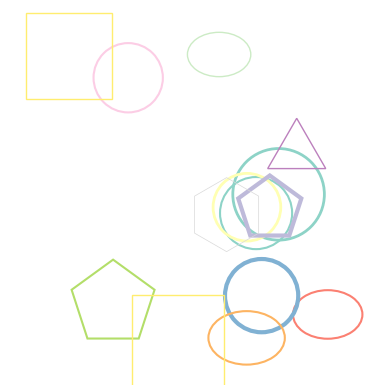[{"shape": "circle", "thickness": 2, "radius": 0.59, "center": [0.724, 0.495]}, {"shape": "circle", "thickness": 1.5, "radius": 0.47, "center": [0.665, 0.447]}, {"shape": "circle", "thickness": 2, "radius": 0.44, "center": [0.641, 0.462]}, {"shape": "pentagon", "thickness": 3, "radius": 0.43, "center": [0.701, 0.458]}, {"shape": "oval", "thickness": 1.5, "radius": 0.45, "center": [0.851, 0.183]}, {"shape": "circle", "thickness": 3, "radius": 0.48, "center": [0.68, 0.232]}, {"shape": "oval", "thickness": 1.5, "radius": 0.5, "center": [0.641, 0.122]}, {"shape": "pentagon", "thickness": 1.5, "radius": 0.57, "center": [0.294, 0.212]}, {"shape": "circle", "thickness": 1.5, "radius": 0.45, "center": [0.333, 0.798]}, {"shape": "hexagon", "thickness": 0.5, "radius": 0.48, "center": [0.589, 0.443]}, {"shape": "triangle", "thickness": 1, "radius": 0.44, "center": [0.771, 0.606]}, {"shape": "oval", "thickness": 1, "radius": 0.41, "center": [0.569, 0.858]}, {"shape": "square", "thickness": 1, "radius": 0.56, "center": [0.178, 0.854]}, {"shape": "square", "thickness": 1, "radius": 0.6, "center": [0.462, 0.115]}]